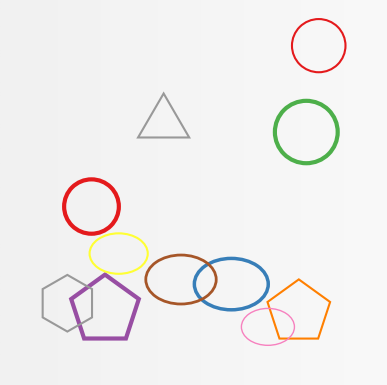[{"shape": "circle", "thickness": 3, "radius": 0.35, "center": [0.236, 0.464]}, {"shape": "circle", "thickness": 1.5, "radius": 0.35, "center": [0.823, 0.881]}, {"shape": "oval", "thickness": 2.5, "radius": 0.48, "center": [0.597, 0.262]}, {"shape": "circle", "thickness": 3, "radius": 0.41, "center": [0.79, 0.657]}, {"shape": "pentagon", "thickness": 3, "radius": 0.46, "center": [0.271, 0.195]}, {"shape": "pentagon", "thickness": 1.5, "radius": 0.42, "center": [0.771, 0.189]}, {"shape": "oval", "thickness": 1.5, "radius": 0.38, "center": [0.306, 0.341]}, {"shape": "oval", "thickness": 2, "radius": 0.45, "center": [0.467, 0.274]}, {"shape": "oval", "thickness": 1, "radius": 0.34, "center": [0.691, 0.151]}, {"shape": "triangle", "thickness": 1.5, "radius": 0.38, "center": [0.422, 0.681]}, {"shape": "hexagon", "thickness": 1.5, "radius": 0.37, "center": [0.174, 0.212]}]